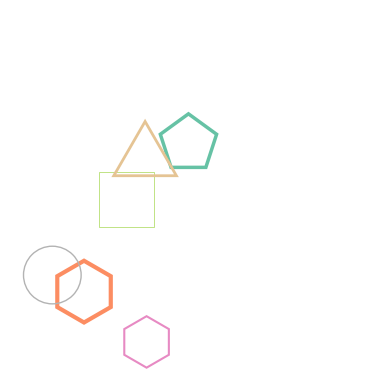[{"shape": "pentagon", "thickness": 2.5, "radius": 0.38, "center": [0.49, 0.627]}, {"shape": "hexagon", "thickness": 3, "radius": 0.4, "center": [0.218, 0.243]}, {"shape": "hexagon", "thickness": 1.5, "radius": 0.33, "center": [0.381, 0.112]}, {"shape": "square", "thickness": 0.5, "radius": 0.36, "center": [0.329, 0.482]}, {"shape": "triangle", "thickness": 2, "radius": 0.47, "center": [0.377, 0.591]}, {"shape": "circle", "thickness": 1, "radius": 0.37, "center": [0.136, 0.286]}]